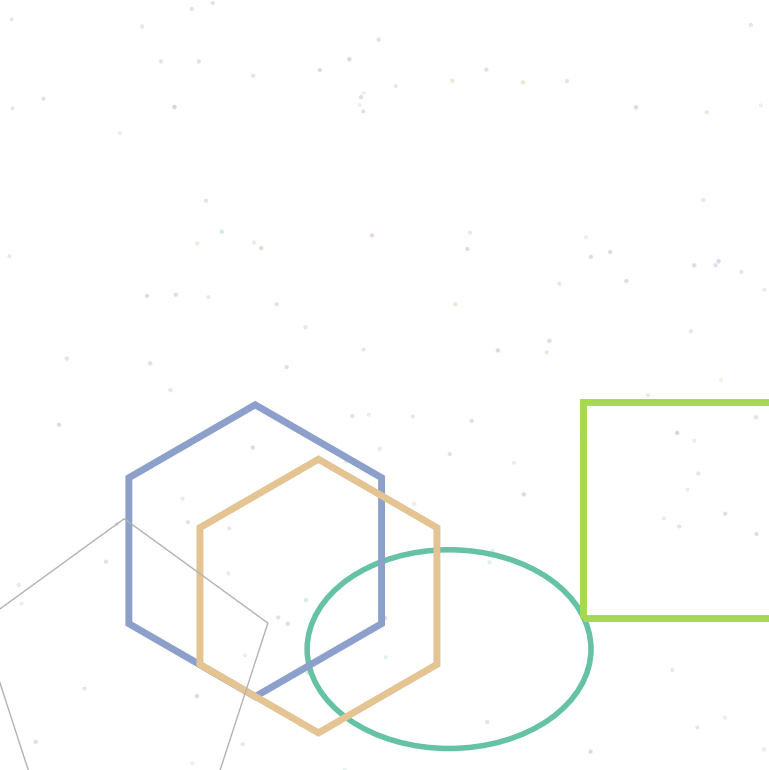[{"shape": "oval", "thickness": 2, "radius": 0.92, "center": [0.583, 0.157]}, {"shape": "hexagon", "thickness": 2.5, "radius": 0.95, "center": [0.331, 0.285]}, {"shape": "square", "thickness": 2.5, "radius": 0.7, "center": [0.898, 0.337]}, {"shape": "hexagon", "thickness": 2.5, "radius": 0.89, "center": [0.414, 0.226]}, {"shape": "pentagon", "thickness": 0.5, "radius": 0.98, "center": [0.161, 0.13]}]